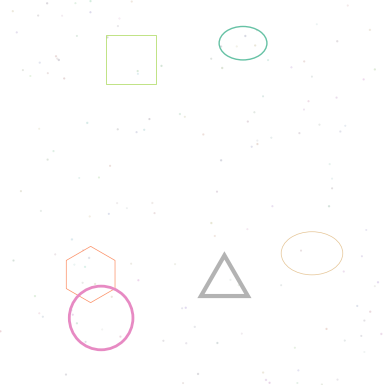[{"shape": "oval", "thickness": 1, "radius": 0.31, "center": [0.631, 0.888]}, {"shape": "hexagon", "thickness": 0.5, "radius": 0.37, "center": [0.235, 0.287]}, {"shape": "circle", "thickness": 2, "radius": 0.41, "center": [0.263, 0.174]}, {"shape": "square", "thickness": 0.5, "radius": 0.32, "center": [0.341, 0.846]}, {"shape": "oval", "thickness": 0.5, "radius": 0.4, "center": [0.81, 0.342]}, {"shape": "triangle", "thickness": 3, "radius": 0.35, "center": [0.583, 0.266]}]